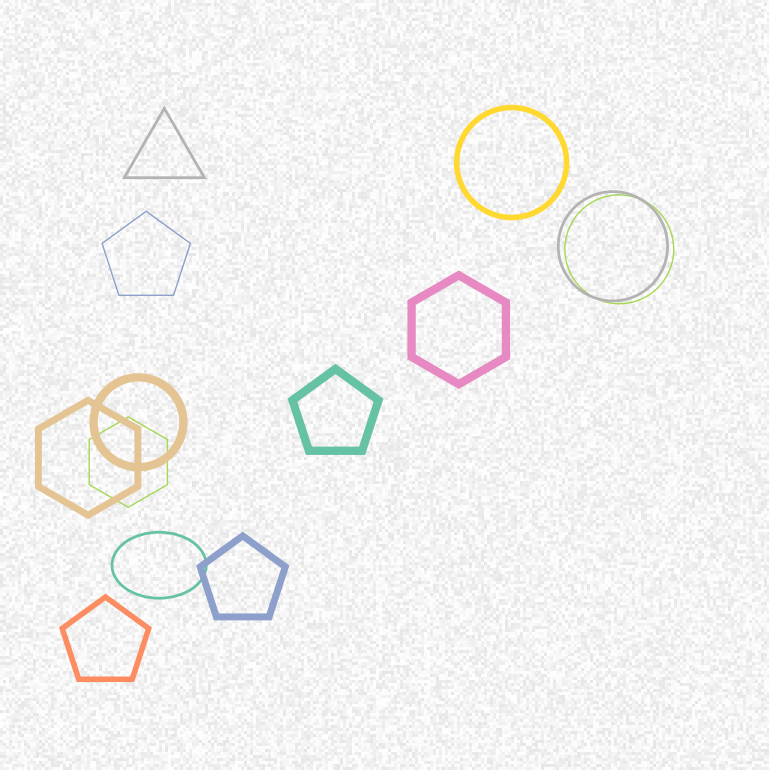[{"shape": "oval", "thickness": 1, "radius": 0.31, "center": [0.207, 0.266]}, {"shape": "pentagon", "thickness": 3, "radius": 0.29, "center": [0.436, 0.462]}, {"shape": "pentagon", "thickness": 2, "radius": 0.3, "center": [0.137, 0.166]}, {"shape": "pentagon", "thickness": 2.5, "radius": 0.29, "center": [0.315, 0.246]}, {"shape": "pentagon", "thickness": 0.5, "radius": 0.3, "center": [0.19, 0.665]}, {"shape": "hexagon", "thickness": 3, "radius": 0.35, "center": [0.596, 0.572]}, {"shape": "circle", "thickness": 0.5, "radius": 0.35, "center": [0.804, 0.676]}, {"shape": "hexagon", "thickness": 0.5, "radius": 0.29, "center": [0.167, 0.4]}, {"shape": "circle", "thickness": 2, "radius": 0.36, "center": [0.664, 0.789]}, {"shape": "circle", "thickness": 3, "radius": 0.29, "center": [0.18, 0.452]}, {"shape": "hexagon", "thickness": 2.5, "radius": 0.37, "center": [0.114, 0.406]}, {"shape": "circle", "thickness": 1, "radius": 0.36, "center": [0.796, 0.68]}, {"shape": "triangle", "thickness": 1, "radius": 0.3, "center": [0.213, 0.799]}]